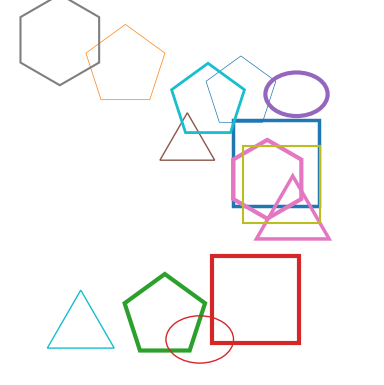[{"shape": "square", "thickness": 2.5, "radius": 0.56, "center": [0.717, 0.576]}, {"shape": "pentagon", "thickness": 0.5, "radius": 0.48, "center": [0.626, 0.759]}, {"shape": "pentagon", "thickness": 0.5, "radius": 0.54, "center": [0.326, 0.829]}, {"shape": "pentagon", "thickness": 3, "radius": 0.55, "center": [0.428, 0.178]}, {"shape": "square", "thickness": 3, "radius": 0.56, "center": [0.664, 0.222]}, {"shape": "oval", "thickness": 1, "radius": 0.44, "center": [0.519, 0.118]}, {"shape": "oval", "thickness": 3, "radius": 0.4, "center": [0.77, 0.755]}, {"shape": "triangle", "thickness": 1, "radius": 0.41, "center": [0.486, 0.625]}, {"shape": "triangle", "thickness": 2.5, "radius": 0.55, "center": [0.76, 0.434]}, {"shape": "hexagon", "thickness": 3, "radius": 0.51, "center": [0.694, 0.534]}, {"shape": "hexagon", "thickness": 1.5, "radius": 0.59, "center": [0.155, 0.897]}, {"shape": "square", "thickness": 1.5, "radius": 0.5, "center": [0.731, 0.52]}, {"shape": "pentagon", "thickness": 2, "radius": 0.5, "center": [0.54, 0.736]}, {"shape": "triangle", "thickness": 1, "radius": 0.5, "center": [0.21, 0.146]}]